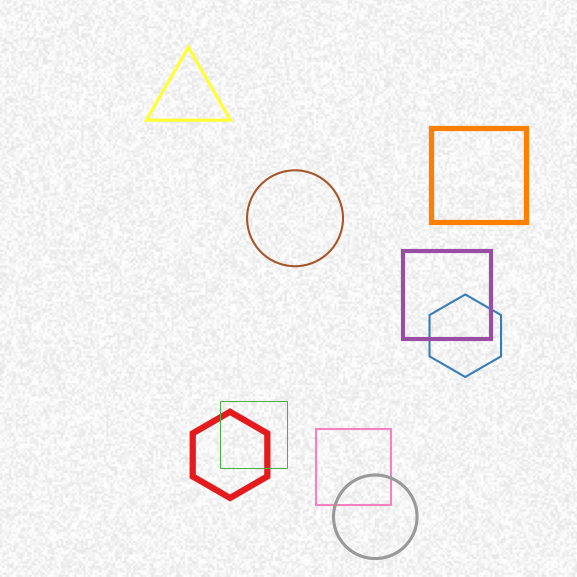[{"shape": "hexagon", "thickness": 3, "radius": 0.37, "center": [0.398, 0.211]}, {"shape": "hexagon", "thickness": 1, "radius": 0.36, "center": [0.806, 0.418]}, {"shape": "square", "thickness": 0.5, "radius": 0.29, "center": [0.439, 0.247]}, {"shape": "square", "thickness": 2, "radius": 0.38, "center": [0.774, 0.488]}, {"shape": "square", "thickness": 2.5, "radius": 0.41, "center": [0.829, 0.696]}, {"shape": "triangle", "thickness": 1.5, "radius": 0.42, "center": [0.326, 0.833]}, {"shape": "circle", "thickness": 1, "radius": 0.42, "center": [0.511, 0.621]}, {"shape": "square", "thickness": 1, "radius": 0.33, "center": [0.612, 0.191]}, {"shape": "circle", "thickness": 1.5, "radius": 0.36, "center": [0.65, 0.104]}]